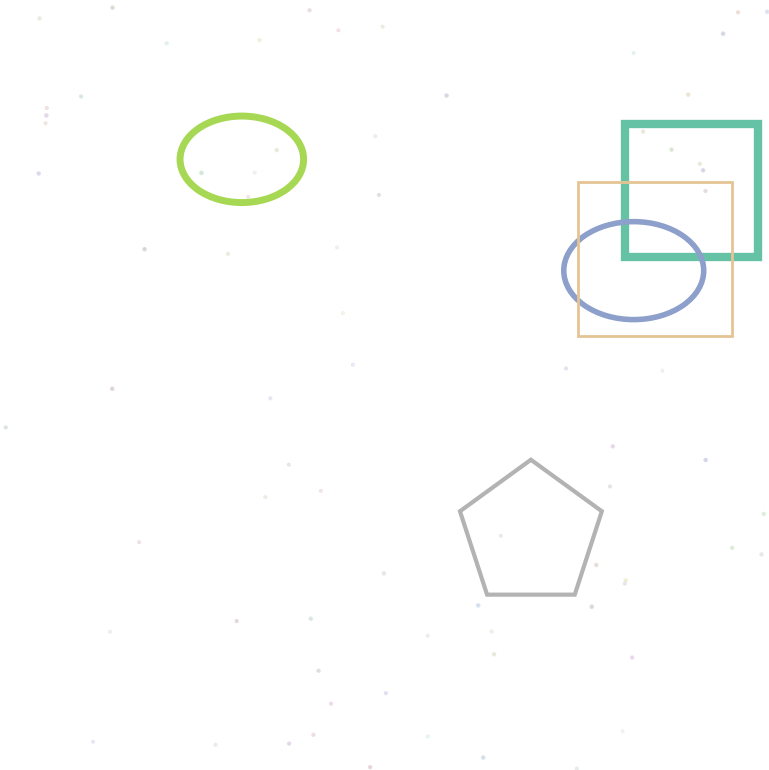[{"shape": "square", "thickness": 3, "radius": 0.43, "center": [0.898, 0.753]}, {"shape": "oval", "thickness": 2, "radius": 0.45, "center": [0.823, 0.649]}, {"shape": "oval", "thickness": 2.5, "radius": 0.4, "center": [0.314, 0.793]}, {"shape": "square", "thickness": 1, "radius": 0.5, "center": [0.851, 0.664]}, {"shape": "pentagon", "thickness": 1.5, "radius": 0.48, "center": [0.689, 0.306]}]